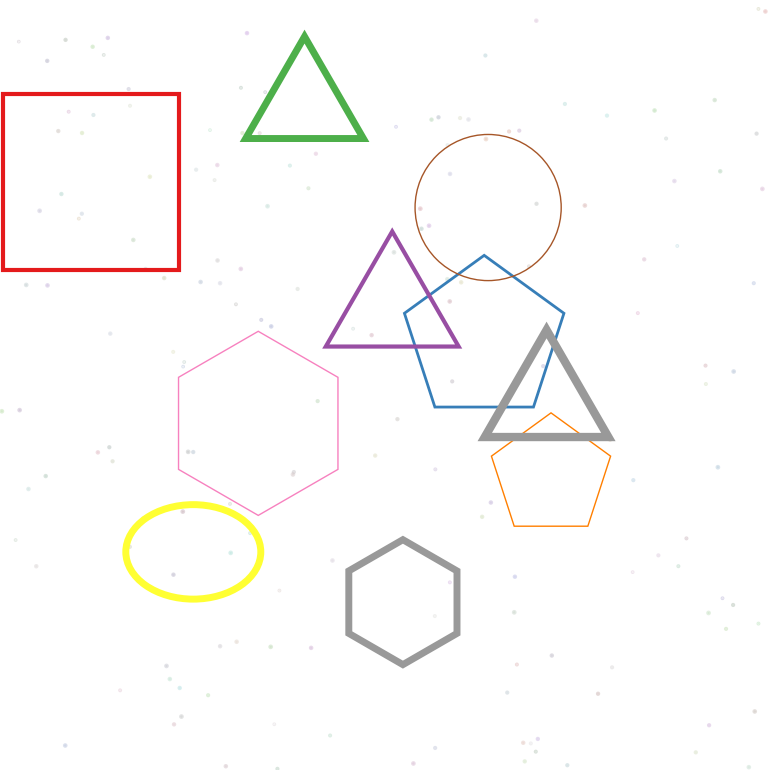[{"shape": "square", "thickness": 1.5, "radius": 0.57, "center": [0.118, 0.763]}, {"shape": "pentagon", "thickness": 1, "radius": 0.54, "center": [0.629, 0.559]}, {"shape": "triangle", "thickness": 2.5, "radius": 0.44, "center": [0.396, 0.864]}, {"shape": "triangle", "thickness": 1.5, "radius": 0.5, "center": [0.509, 0.6]}, {"shape": "pentagon", "thickness": 0.5, "radius": 0.41, "center": [0.716, 0.382]}, {"shape": "oval", "thickness": 2.5, "radius": 0.44, "center": [0.251, 0.283]}, {"shape": "circle", "thickness": 0.5, "radius": 0.47, "center": [0.634, 0.73]}, {"shape": "hexagon", "thickness": 0.5, "radius": 0.6, "center": [0.335, 0.45]}, {"shape": "triangle", "thickness": 3, "radius": 0.46, "center": [0.71, 0.479]}, {"shape": "hexagon", "thickness": 2.5, "radius": 0.41, "center": [0.523, 0.218]}]